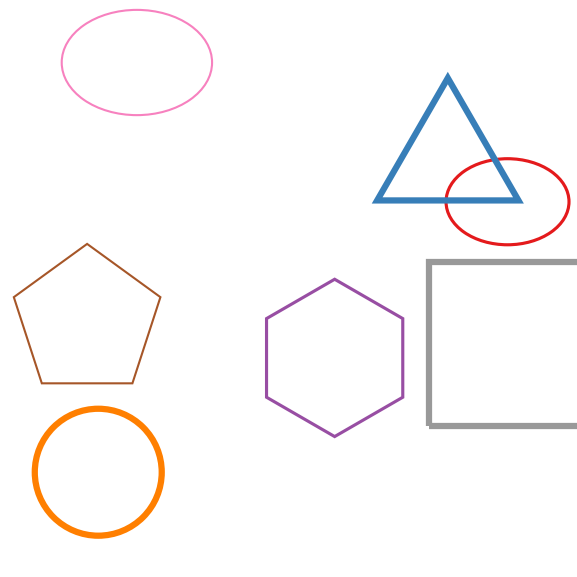[{"shape": "oval", "thickness": 1.5, "radius": 0.53, "center": [0.879, 0.65]}, {"shape": "triangle", "thickness": 3, "radius": 0.71, "center": [0.775, 0.723]}, {"shape": "hexagon", "thickness": 1.5, "radius": 0.68, "center": [0.579, 0.379]}, {"shape": "circle", "thickness": 3, "radius": 0.55, "center": [0.17, 0.181]}, {"shape": "pentagon", "thickness": 1, "radius": 0.67, "center": [0.151, 0.443]}, {"shape": "oval", "thickness": 1, "radius": 0.65, "center": [0.237, 0.891]}, {"shape": "square", "thickness": 3, "radius": 0.71, "center": [0.885, 0.403]}]